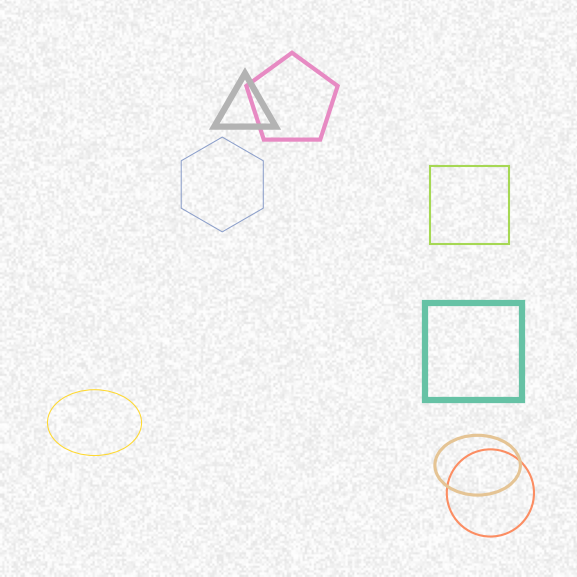[{"shape": "square", "thickness": 3, "radius": 0.42, "center": [0.82, 0.39]}, {"shape": "circle", "thickness": 1, "radius": 0.38, "center": [0.849, 0.146]}, {"shape": "hexagon", "thickness": 0.5, "radius": 0.41, "center": [0.385, 0.68]}, {"shape": "pentagon", "thickness": 2, "radius": 0.42, "center": [0.506, 0.825]}, {"shape": "square", "thickness": 1, "radius": 0.34, "center": [0.813, 0.644]}, {"shape": "oval", "thickness": 0.5, "radius": 0.41, "center": [0.164, 0.267]}, {"shape": "oval", "thickness": 1.5, "radius": 0.37, "center": [0.827, 0.194]}, {"shape": "triangle", "thickness": 3, "radius": 0.31, "center": [0.424, 0.811]}]